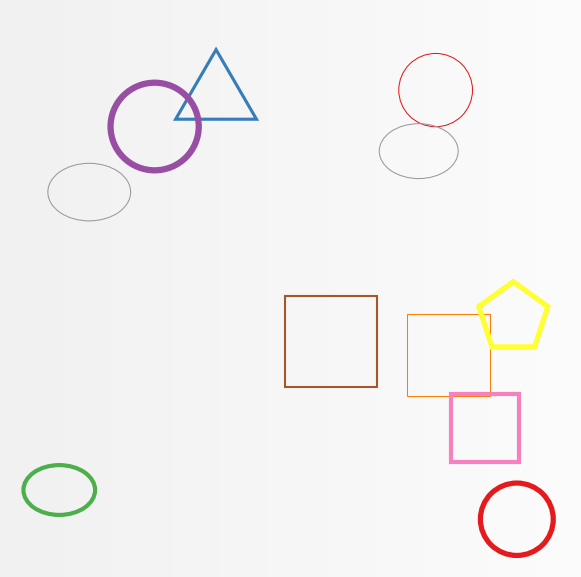[{"shape": "circle", "thickness": 2.5, "radius": 0.31, "center": [0.889, 0.1]}, {"shape": "circle", "thickness": 0.5, "radius": 0.32, "center": [0.749, 0.843]}, {"shape": "triangle", "thickness": 1.5, "radius": 0.4, "center": [0.372, 0.833]}, {"shape": "oval", "thickness": 2, "radius": 0.31, "center": [0.102, 0.151]}, {"shape": "circle", "thickness": 3, "radius": 0.38, "center": [0.266, 0.78]}, {"shape": "square", "thickness": 0.5, "radius": 0.36, "center": [0.772, 0.385]}, {"shape": "pentagon", "thickness": 2.5, "radius": 0.31, "center": [0.883, 0.449]}, {"shape": "square", "thickness": 1, "radius": 0.4, "center": [0.569, 0.408]}, {"shape": "square", "thickness": 2, "radius": 0.29, "center": [0.835, 0.259]}, {"shape": "oval", "thickness": 0.5, "radius": 0.34, "center": [0.72, 0.737]}, {"shape": "oval", "thickness": 0.5, "radius": 0.36, "center": [0.154, 0.666]}]